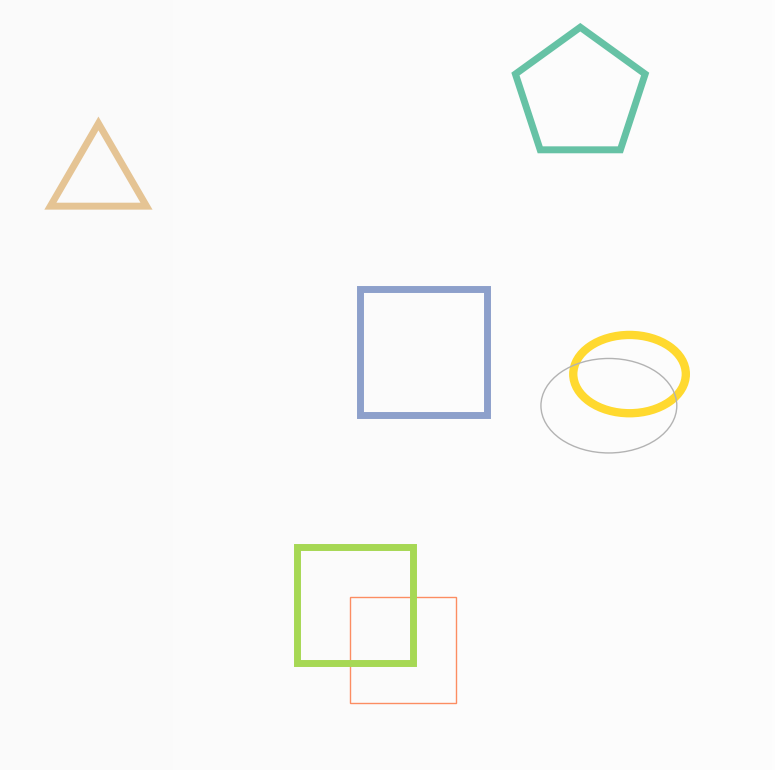[{"shape": "pentagon", "thickness": 2.5, "radius": 0.44, "center": [0.749, 0.877]}, {"shape": "square", "thickness": 0.5, "radius": 0.34, "center": [0.52, 0.156]}, {"shape": "square", "thickness": 2.5, "radius": 0.41, "center": [0.547, 0.543]}, {"shape": "square", "thickness": 2.5, "radius": 0.38, "center": [0.458, 0.214]}, {"shape": "oval", "thickness": 3, "radius": 0.36, "center": [0.812, 0.514]}, {"shape": "triangle", "thickness": 2.5, "radius": 0.36, "center": [0.127, 0.768]}, {"shape": "oval", "thickness": 0.5, "radius": 0.44, "center": [0.786, 0.473]}]